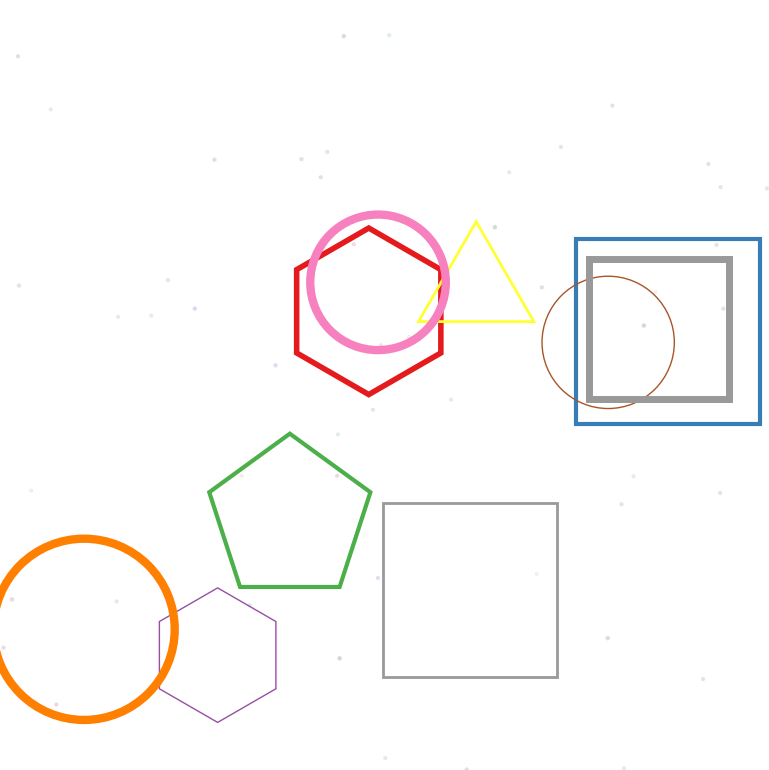[{"shape": "hexagon", "thickness": 2, "radius": 0.54, "center": [0.479, 0.596]}, {"shape": "square", "thickness": 1.5, "radius": 0.6, "center": [0.868, 0.569]}, {"shape": "pentagon", "thickness": 1.5, "radius": 0.55, "center": [0.376, 0.327]}, {"shape": "hexagon", "thickness": 0.5, "radius": 0.44, "center": [0.283, 0.149]}, {"shape": "circle", "thickness": 3, "radius": 0.59, "center": [0.109, 0.183]}, {"shape": "triangle", "thickness": 1, "radius": 0.43, "center": [0.618, 0.626]}, {"shape": "circle", "thickness": 0.5, "radius": 0.43, "center": [0.79, 0.555]}, {"shape": "circle", "thickness": 3, "radius": 0.44, "center": [0.491, 0.633]}, {"shape": "square", "thickness": 1, "radius": 0.56, "center": [0.61, 0.234]}, {"shape": "square", "thickness": 2.5, "radius": 0.45, "center": [0.856, 0.573]}]